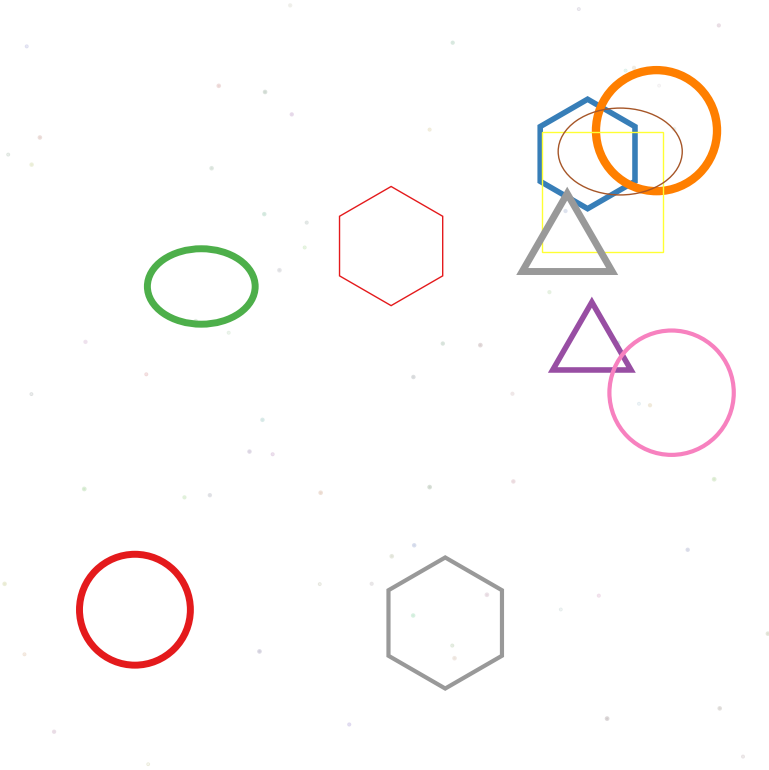[{"shape": "circle", "thickness": 2.5, "radius": 0.36, "center": [0.175, 0.208]}, {"shape": "hexagon", "thickness": 0.5, "radius": 0.39, "center": [0.508, 0.68]}, {"shape": "hexagon", "thickness": 2, "radius": 0.36, "center": [0.763, 0.8]}, {"shape": "oval", "thickness": 2.5, "radius": 0.35, "center": [0.261, 0.628]}, {"shape": "triangle", "thickness": 2, "radius": 0.29, "center": [0.769, 0.549]}, {"shape": "circle", "thickness": 3, "radius": 0.39, "center": [0.853, 0.83]}, {"shape": "square", "thickness": 0.5, "radius": 0.39, "center": [0.783, 0.751]}, {"shape": "oval", "thickness": 0.5, "radius": 0.4, "center": [0.805, 0.803]}, {"shape": "circle", "thickness": 1.5, "radius": 0.4, "center": [0.872, 0.49]}, {"shape": "hexagon", "thickness": 1.5, "radius": 0.43, "center": [0.578, 0.191]}, {"shape": "triangle", "thickness": 2.5, "radius": 0.34, "center": [0.737, 0.681]}]